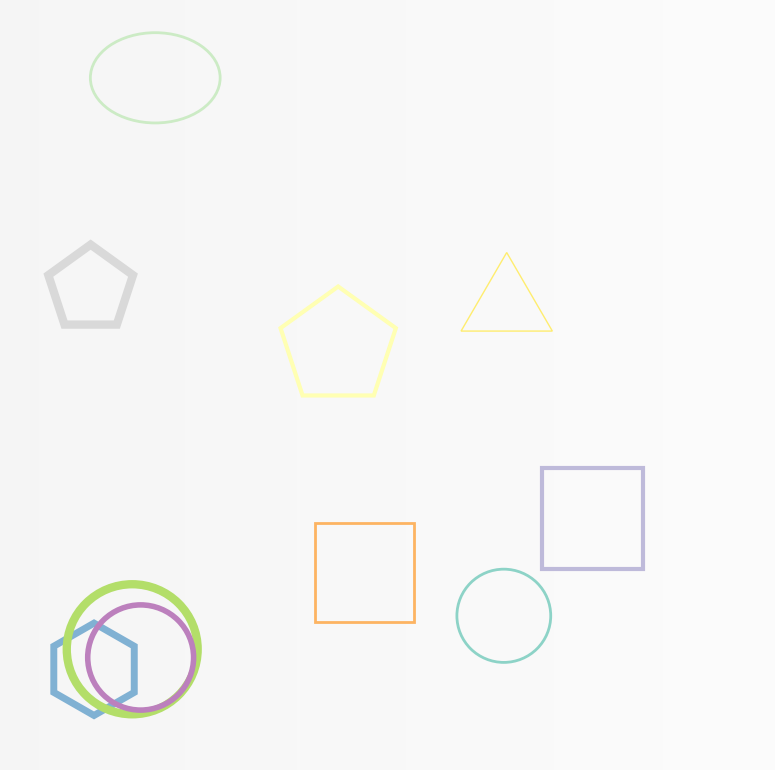[{"shape": "circle", "thickness": 1, "radius": 0.3, "center": [0.65, 0.2]}, {"shape": "pentagon", "thickness": 1.5, "radius": 0.39, "center": [0.436, 0.55]}, {"shape": "square", "thickness": 1.5, "radius": 0.33, "center": [0.764, 0.327]}, {"shape": "hexagon", "thickness": 2.5, "radius": 0.3, "center": [0.121, 0.131]}, {"shape": "square", "thickness": 1, "radius": 0.32, "center": [0.471, 0.257]}, {"shape": "circle", "thickness": 3, "radius": 0.42, "center": [0.171, 0.157]}, {"shape": "pentagon", "thickness": 3, "radius": 0.29, "center": [0.117, 0.625]}, {"shape": "circle", "thickness": 2, "radius": 0.34, "center": [0.181, 0.146]}, {"shape": "oval", "thickness": 1, "radius": 0.42, "center": [0.2, 0.899]}, {"shape": "triangle", "thickness": 0.5, "radius": 0.34, "center": [0.654, 0.604]}]